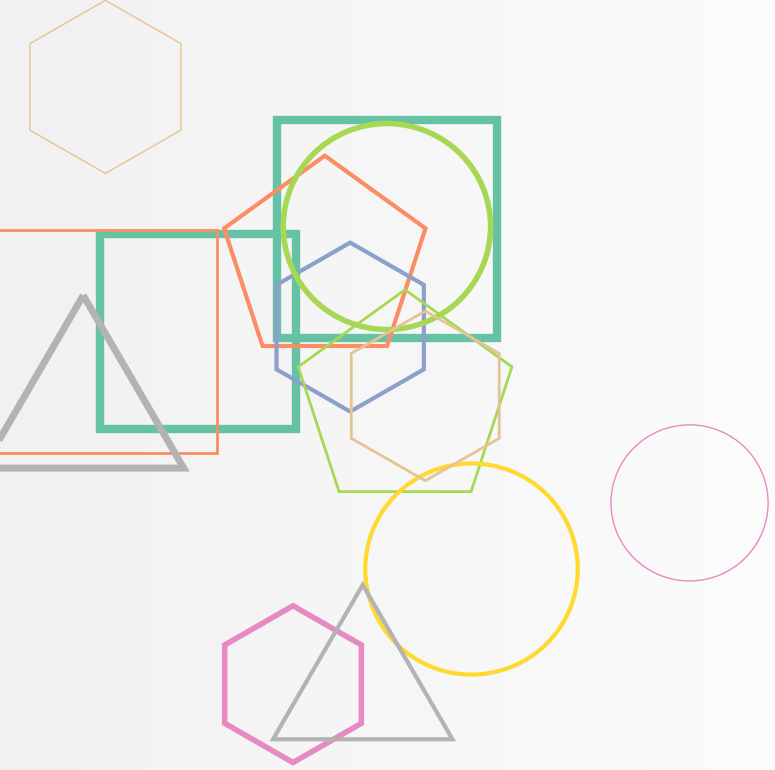[{"shape": "square", "thickness": 3, "radius": 0.71, "center": [0.499, 0.703]}, {"shape": "square", "thickness": 3, "radius": 0.63, "center": [0.255, 0.569]}, {"shape": "square", "thickness": 1, "radius": 0.72, "center": [0.135, 0.557]}, {"shape": "pentagon", "thickness": 1.5, "radius": 0.68, "center": [0.419, 0.661]}, {"shape": "hexagon", "thickness": 1.5, "radius": 0.55, "center": [0.452, 0.575]}, {"shape": "hexagon", "thickness": 2, "radius": 0.51, "center": [0.378, 0.112]}, {"shape": "circle", "thickness": 0.5, "radius": 0.51, "center": [0.89, 0.347]}, {"shape": "pentagon", "thickness": 1, "radius": 0.72, "center": [0.523, 0.479]}, {"shape": "circle", "thickness": 2, "radius": 0.67, "center": [0.499, 0.706]}, {"shape": "circle", "thickness": 1.5, "radius": 0.69, "center": [0.608, 0.261]}, {"shape": "hexagon", "thickness": 0.5, "radius": 0.56, "center": [0.136, 0.887]}, {"shape": "hexagon", "thickness": 1, "radius": 0.55, "center": [0.549, 0.486]}, {"shape": "triangle", "thickness": 2.5, "radius": 0.75, "center": [0.107, 0.467]}, {"shape": "triangle", "thickness": 1.5, "radius": 0.67, "center": [0.468, 0.107]}]